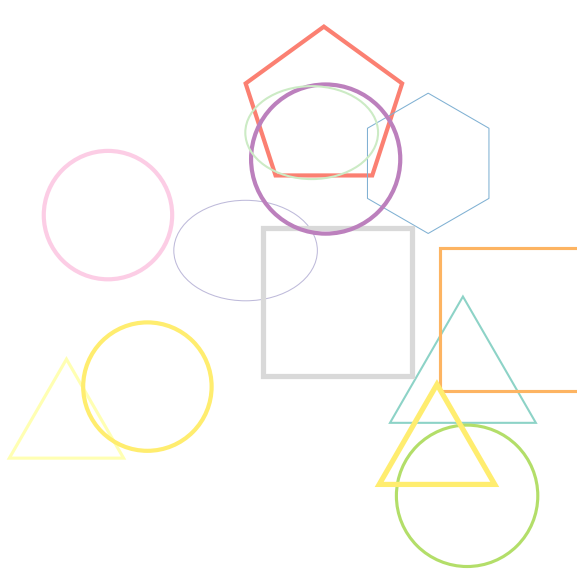[{"shape": "triangle", "thickness": 1, "radius": 0.73, "center": [0.802, 0.34]}, {"shape": "triangle", "thickness": 1.5, "radius": 0.57, "center": [0.115, 0.263]}, {"shape": "oval", "thickness": 0.5, "radius": 0.62, "center": [0.425, 0.565]}, {"shape": "pentagon", "thickness": 2, "radius": 0.71, "center": [0.561, 0.811]}, {"shape": "hexagon", "thickness": 0.5, "radius": 0.61, "center": [0.741, 0.716]}, {"shape": "square", "thickness": 1.5, "radius": 0.62, "center": [0.887, 0.445]}, {"shape": "circle", "thickness": 1.5, "radius": 0.61, "center": [0.809, 0.141]}, {"shape": "circle", "thickness": 2, "radius": 0.56, "center": [0.187, 0.627]}, {"shape": "square", "thickness": 2.5, "radius": 0.64, "center": [0.584, 0.476]}, {"shape": "circle", "thickness": 2, "radius": 0.65, "center": [0.564, 0.724]}, {"shape": "oval", "thickness": 1, "radius": 0.57, "center": [0.54, 0.769]}, {"shape": "triangle", "thickness": 2.5, "radius": 0.58, "center": [0.757, 0.218]}, {"shape": "circle", "thickness": 2, "radius": 0.56, "center": [0.255, 0.33]}]